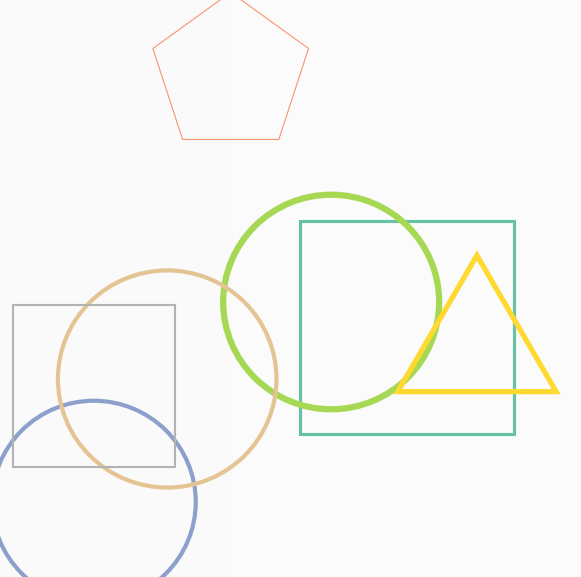[{"shape": "square", "thickness": 1.5, "radius": 0.92, "center": [0.7, 0.433]}, {"shape": "pentagon", "thickness": 0.5, "radius": 0.7, "center": [0.397, 0.872]}, {"shape": "circle", "thickness": 2, "radius": 0.88, "center": [0.161, 0.13]}, {"shape": "circle", "thickness": 3, "radius": 0.93, "center": [0.57, 0.476]}, {"shape": "triangle", "thickness": 2.5, "radius": 0.79, "center": [0.82, 0.4]}, {"shape": "circle", "thickness": 2, "radius": 0.94, "center": [0.288, 0.343]}, {"shape": "square", "thickness": 1, "radius": 0.7, "center": [0.161, 0.331]}]